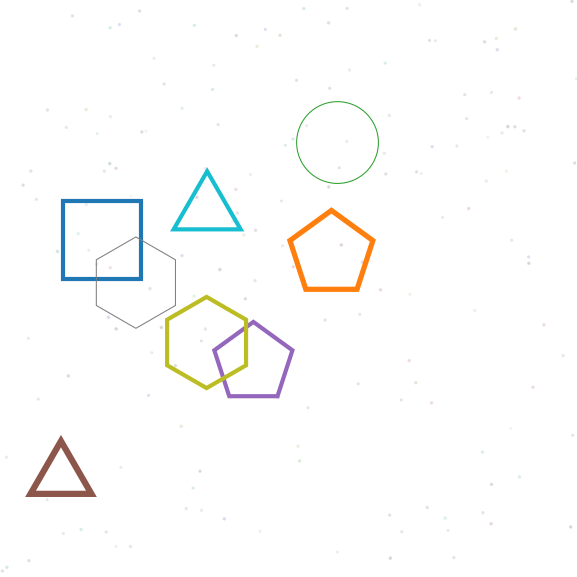[{"shape": "square", "thickness": 2, "radius": 0.34, "center": [0.177, 0.583]}, {"shape": "pentagon", "thickness": 2.5, "radius": 0.38, "center": [0.574, 0.559]}, {"shape": "circle", "thickness": 0.5, "radius": 0.35, "center": [0.584, 0.752]}, {"shape": "pentagon", "thickness": 2, "radius": 0.36, "center": [0.439, 0.371]}, {"shape": "triangle", "thickness": 3, "radius": 0.3, "center": [0.106, 0.174]}, {"shape": "hexagon", "thickness": 0.5, "radius": 0.4, "center": [0.235, 0.51]}, {"shape": "hexagon", "thickness": 2, "radius": 0.39, "center": [0.358, 0.406]}, {"shape": "triangle", "thickness": 2, "radius": 0.33, "center": [0.359, 0.635]}]